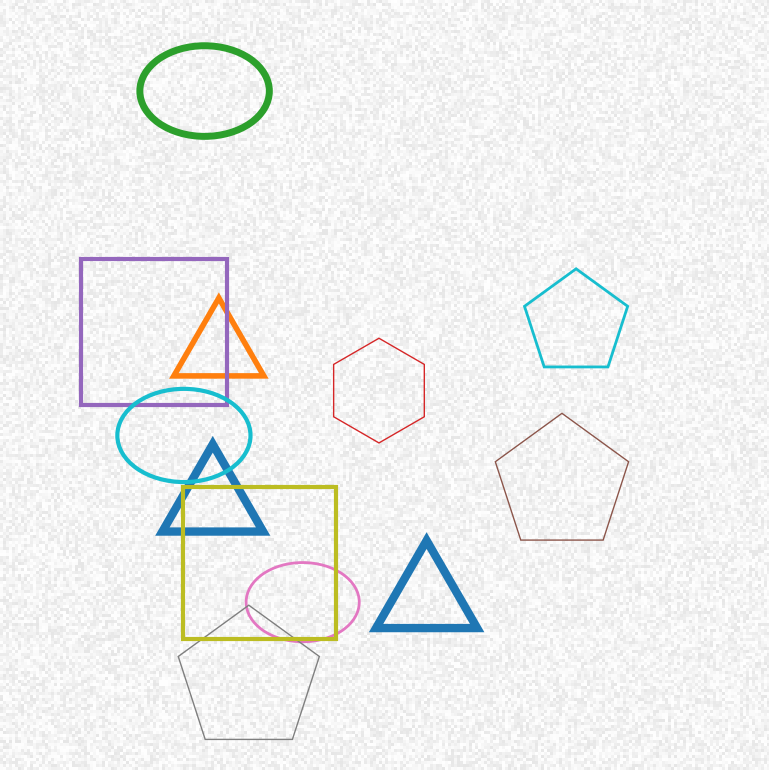[{"shape": "triangle", "thickness": 3, "radius": 0.38, "center": [0.276, 0.347]}, {"shape": "triangle", "thickness": 3, "radius": 0.38, "center": [0.554, 0.222]}, {"shape": "triangle", "thickness": 2, "radius": 0.34, "center": [0.284, 0.546]}, {"shape": "oval", "thickness": 2.5, "radius": 0.42, "center": [0.266, 0.882]}, {"shape": "hexagon", "thickness": 0.5, "radius": 0.34, "center": [0.492, 0.493]}, {"shape": "square", "thickness": 1.5, "radius": 0.47, "center": [0.2, 0.569]}, {"shape": "pentagon", "thickness": 0.5, "radius": 0.46, "center": [0.73, 0.372]}, {"shape": "oval", "thickness": 1, "radius": 0.37, "center": [0.393, 0.218]}, {"shape": "pentagon", "thickness": 0.5, "radius": 0.48, "center": [0.323, 0.118]}, {"shape": "square", "thickness": 1.5, "radius": 0.5, "center": [0.337, 0.269]}, {"shape": "pentagon", "thickness": 1, "radius": 0.35, "center": [0.748, 0.58]}, {"shape": "oval", "thickness": 1.5, "radius": 0.43, "center": [0.239, 0.434]}]